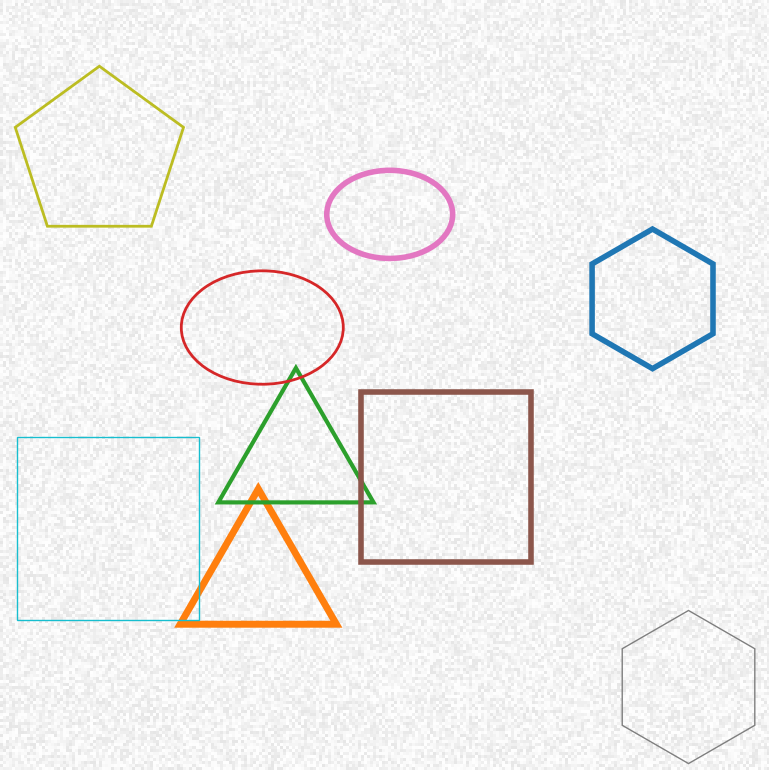[{"shape": "hexagon", "thickness": 2, "radius": 0.45, "center": [0.847, 0.612]}, {"shape": "triangle", "thickness": 2.5, "radius": 0.59, "center": [0.335, 0.248]}, {"shape": "triangle", "thickness": 1.5, "radius": 0.58, "center": [0.384, 0.406]}, {"shape": "oval", "thickness": 1, "radius": 0.53, "center": [0.341, 0.575]}, {"shape": "square", "thickness": 2, "radius": 0.55, "center": [0.579, 0.381]}, {"shape": "oval", "thickness": 2, "radius": 0.41, "center": [0.506, 0.722]}, {"shape": "hexagon", "thickness": 0.5, "radius": 0.5, "center": [0.894, 0.108]}, {"shape": "pentagon", "thickness": 1, "radius": 0.57, "center": [0.129, 0.799]}, {"shape": "square", "thickness": 0.5, "radius": 0.59, "center": [0.14, 0.314]}]